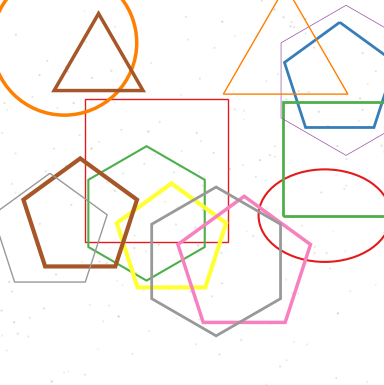[{"shape": "oval", "thickness": 1.5, "radius": 0.86, "center": [0.843, 0.44]}, {"shape": "square", "thickness": 1, "radius": 0.93, "center": [0.407, 0.557]}, {"shape": "pentagon", "thickness": 2, "radius": 0.76, "center": [0.882, 0.791]}, {"shape": "hexagon", "thickness": 1.5, "radius": 0.87, "center": [0.381, 0.446]}, {"shape": "square", "thickness": 2, "radius": 0.74, "center": [0.883, 0.586]}, {"shape": "hexagon", "thickness": 0.5, "radius": 0.97, "center": [0.899, 0.791]}, {"shape": "triangle", "thickness": 1, "radius": 0.93, "center": [0.742, 0.849]}, {"shape": "circle", "thickness": 2.5, "radius": 0.94, "center": [0.167, 0.889]}, {"shape": "pentagon", "thickness": 3, "radius": 0.75, "center": [0.445, 0.374]}, {"shape": "triangle", "thickness": 2.5, "radius": 0.67, "center": [0.256, 0.831]}, {"shape": "pentagon", "thickness": 3, "radius": 0.78, "center": [0.208, 0.433]}, {"shape": "pentagon", "thickness": 2.5, "radius": 0.91, "center": [0.634, 0.309]}, {"shape": "pentagon", "thickness": 1, "radius": 0.78, "center": [0.13, 0.394]}, {"shape": "hexagon", "thickness": 2, "radius": 0.97, "center": [0.561, 0.321]}]